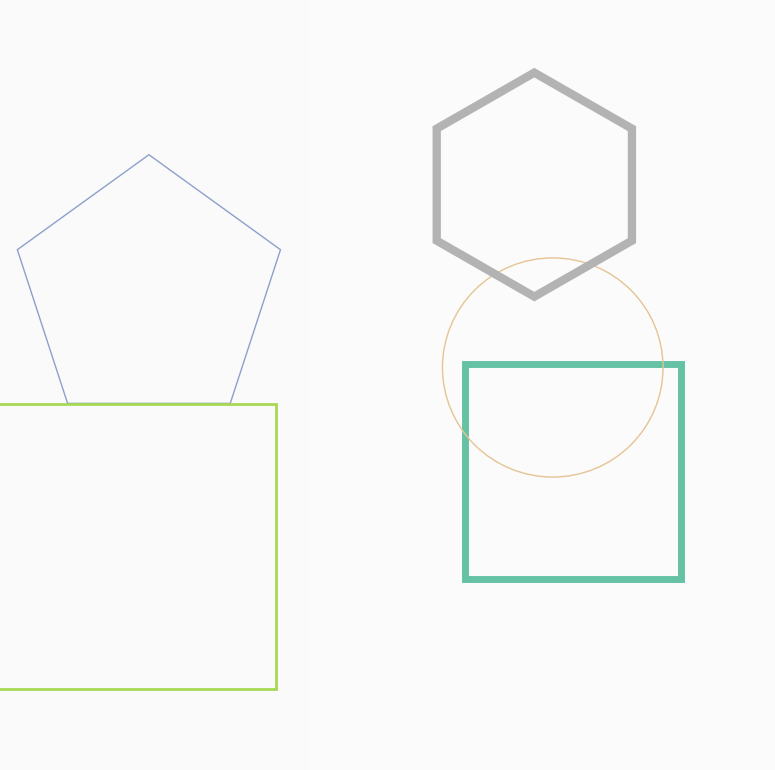[{"shape": "square", "thickness": 2.5, "radius": 0.7, "center": [0.739, 0.387]}, {"shape": "pentagon", "thickness": 0.5, "radius": 0.89, "center": [0.192, 0.621]}, {"shape": "square", "thickness": 1, "radius": 0.93, "center": [0.171, 0.29]}, {"shape": "circle", "thickness": 0.5, "radius": 0.71, "center": [0.713, 0.523]}, {"shape": "hexagon", "thickness": 3, "radius": 0.73, "center": [0.689, 0.76]}]